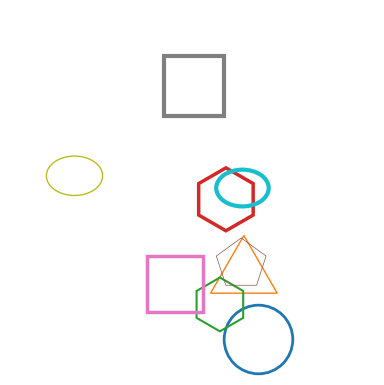[{"shape": "circle", "thickness": 2, "radius": 0.45, "center": [0.671, 0.118]}, {"shape": "triangle", "thickness": 1, "radius": 0.5, "center": [0.633, 0.288]}, {"shape": "hexagon", "thickness": 1.5, "radius": 0.35, "center": [0.571, 0.209]}, {"shape": "hexagon", "thickness": 2.5, "radius": 0.41, "center": [0.587, 0.482]}, {"shape": "pentagon", "thickness": 0.5, "radius": 0.34, "center": [0.627, 0.314]}, {"shape": "square", "thickness": 2.5, "radius": 0.37, "center": [0.454, 0.263]}, {"shape": "square", "thickness": 3, "radius": 0.39, "center": [0.504, 0.777]}, {"shape": "oval", "thickness": 1, "radius": 0.37, "center": [0.193, 0.543]}, {"shape": "oval", "thickness": 3, "radius": 0.34, "center": [0.63, 0.512]}]